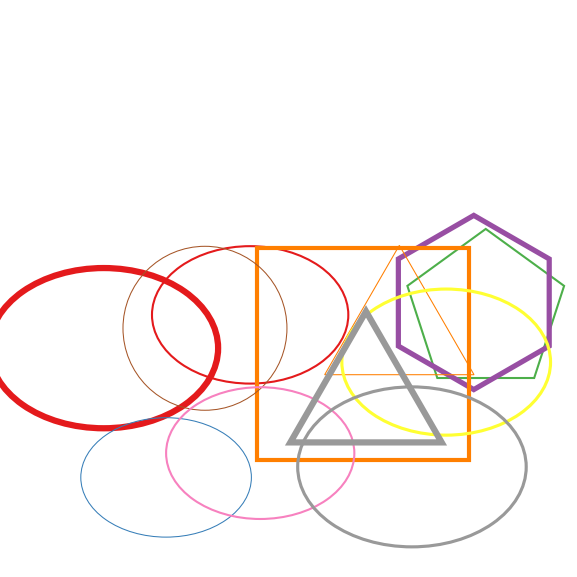[{"shape": "oval", "thickness": 1, "radius": 0.85, "center": [0.433, 0.454]}, {"shape": "oval", "thickness": 3, "radius": 0.99, "center": [0.18, 0.396]}, {"shape": "oval", "thickness": 0.5, "radius": 0.74, "center": [0.288, 0.172]}, {"shape": "pentagon", "thickness": 1, "radius": 0.71, "center": [0.841, 0.46]}, {"shape": "hexagon", "thickness": 2.5, "radius": 0.75, "center": [0.82, 0.475]}, {"shape": "square", "thickness": 2, "radius": 0.92, "center": [0.629, 0.386]}, {"shape": "triangle", "thickness": 0.5, "radius": 0.75, "center": [0.691, 0.425]}, {"shape": "oval", "thickness": 1.5, "radius": 0.9, "center": [0.773, 0.372]}, {"shape": "circle", "thickness": 0.5, "radius": 0.71, "center": [0.355, 0.431]}, {"shape": "oval", "thickness": 1, "radius": 0.81, "center": [0.451, 0.215]}, {"shape": "triangle", "thickness": 3, "radius": 0.76, "center": [0.634, 0.309]}, {"shape": "oval", "thickness": 1.5, "radius": 0.99, "center": [0.713, 0.191]}]